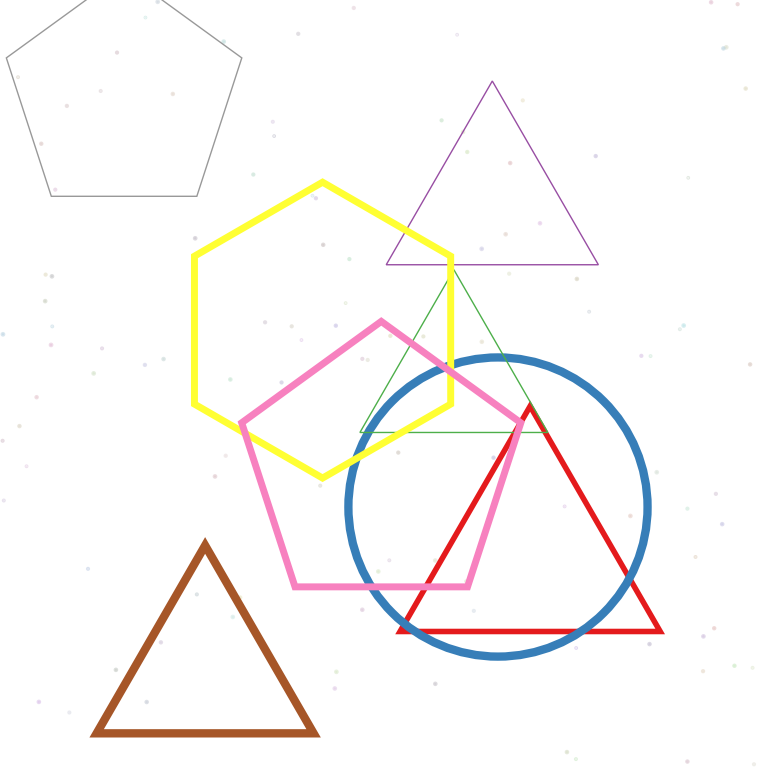[{"shape": "triangle", "thickness": 2, "radius": 0.98, "center": [0.688, 0.277]}, {"shape": "circle", "thickness": 3, "radius": 0.97, "center": [0.647, 0.342]}, {"shape": "triangle", "thickness": 0.5, "radius": 0.7, "center": [0.589, 0.509]}, {"shape": "triangle", "thickness": 0.5, "radius": 0.8, "center": [0.639, 0.736]}, {"shape": "hexagon", "thickness": 2.5, "radius": 0.96, "center": [0.419, 0.571]}, {"shape": "triangle", "thickness": 3, "radius": 0.81, "center": [0.266, 0.129]}, {"shape": "pentagon", "thickness": 2.5, "radius": 0.95, "center": [0.495, 0.392]}, {"shape": "pentagon", "thickness": 0.5, "radius": 0.8, "center": [0.161, 0.875]}]